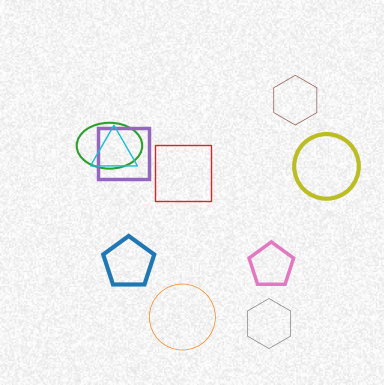[{"shape": "pentagon", "thickness": 3, "radius": 0.35, "center": [0.334, 0.317]}, {"shape": "circle", "thickness": 0.5, "radius": 0.43, "center": [0.474, 0.177]}, {"shape": "oval", "thickness": 1.5, "radius": 0.43, "center": [0.284, 0.622]}, {"shape": "square", "thickness": 1, "radius": 0.36, "center": [0.476, 0.55]}, {"shape": "square", "thickness": 2.5, "radius": 0.34, "center": [0.321, 0.601]}, {"shape": "hexagon", "thickness": 0.5, "radius": 0.32, "center": [0.767, 0.74]}, {"shape": "pentagon", "thickness": 2.5, "radius": 0.3, "center": [0.705, 0.311]}, {"shape": "hexagon", "thickness": 0.5, "radius": 0.32, "center": [0.699, 0.16]}, {"shape": "circle", "thickness": 3, "radius": 0.42, "center": [0.848, 0.568]}, {"shape": "triangle", "thickness": 1, "radius": 0.35, "center": [0.296, 0.604]}]